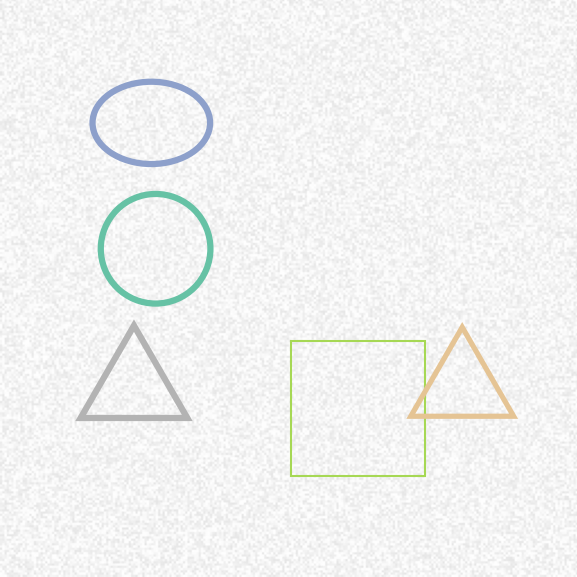[{"shape": "circle", "thickness": 3, "radius": 0.47, "center": [0.269, 0.568]}, {"shape": "oval", "thickness": 3, "radius": 0.51, "center": [0.262, 0.786]}, {"shape": "square", "thickness": 1, "radius": 0.58, "center": [0.62, 0.292]}, {"shape": "triangle", "thickness": 2.5, "radius": 0.51, "center": [0.8, 0.33]}, {"shape": "triangle", "thickness": 3, "radius": 0.53, "center": [0.232, 0.329]}]